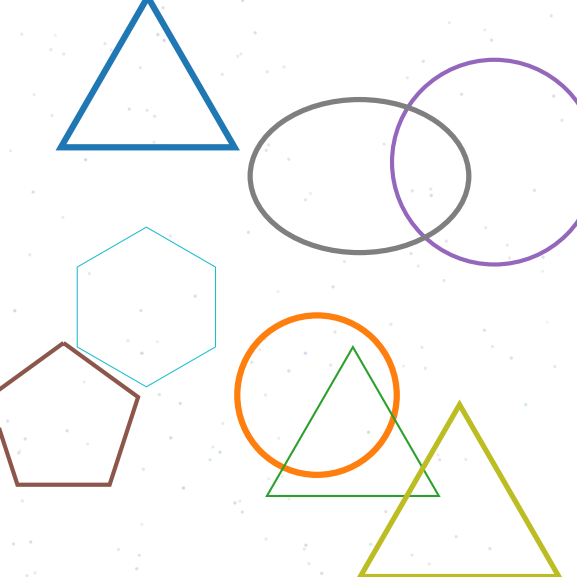[{"shape": "triangle", "thickness": 3, "radius": 0.87, "center": [0.256, 0.831]}, {"shape": "circle", "thickness": 3, "radius": 0.69, "center": [0.549, 0.315]}, {"shape": "triangle", "thickness": 1, "radius": 0.86, "center": [0.611, 0.226]}, {"shape": "circle", "thickness": 2, "radius": 0.89, "center": [0.856, 0.718]}, {"shape": "pentagon", "thickness": 2, "radius": 0.68, "center": [0.11, 0.27]}, {"shape": "oval", "thickness": 2.5, "radius": 0.95, "center": [0.622, 0.694]}, {"shape": "triangle", "thickness": 2.5, "radius": 0.99, "center": [0.796, 0.1]}, {"shape": "hexagon", "thickness": 0.5, "radius": 0.69, "center": [0.253, 0.468]}]